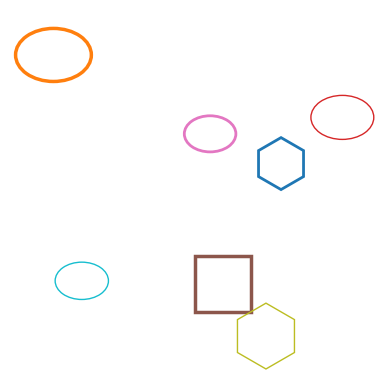[{"shape": "hexagon", "thickness": 2, "radius": 0.34, "center": [0.73, 0.575]}, {"shape": "oval", "thickness": 2.5, "radius": 0.49, "center": [0.139, 0.857]}, {"shape": "oval", "thickness": 1, "radius": 0.41, "center": [0.889, 0.695]}, {"shape": "square", "thickness": 2.5, "radius": 0.37, "center": [0.58, 0.262]}, {"shape": "oval", "thickness": 2, "radius": 0.33, "center": [0.546, 0.652]}, {"shape": "hexagon", "thickness": 1, "radius": 0.43, "center": [0.691, 0.127]}, {"shape": "oval", "thickness": 1, "radius": 0.35, "center": [0.212, 0.271]}]